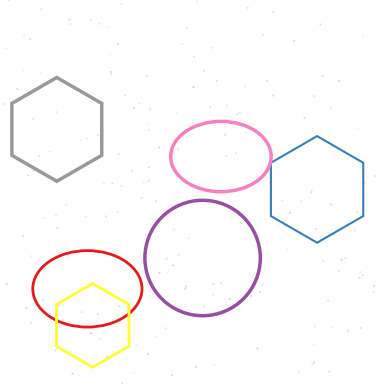[{"shape": "oval", "thickness": 2, "radius": 0.71, "center": [0.227, 0.25]}, {"shape": "hexagon", "thickness": 1.5, "radius": 0.69, "center": [0.824, 0.508]}, {"shape": "circle", "thickness": 2.5, "radius": 0.75, "center": [0.526, 0.33]}, {"shape": "hexagon", "thickness": 2, "radius": 0.54, "center": [0.241, 0.155]}, {"shape": "oval", "thickness": 2.5, "radius": 0.65, "center": [0.574, 0.593]}, {"shape": "hexagon", "thickness": 2.5, "radius": 0.67, "center": [0.148, 0.664]}]